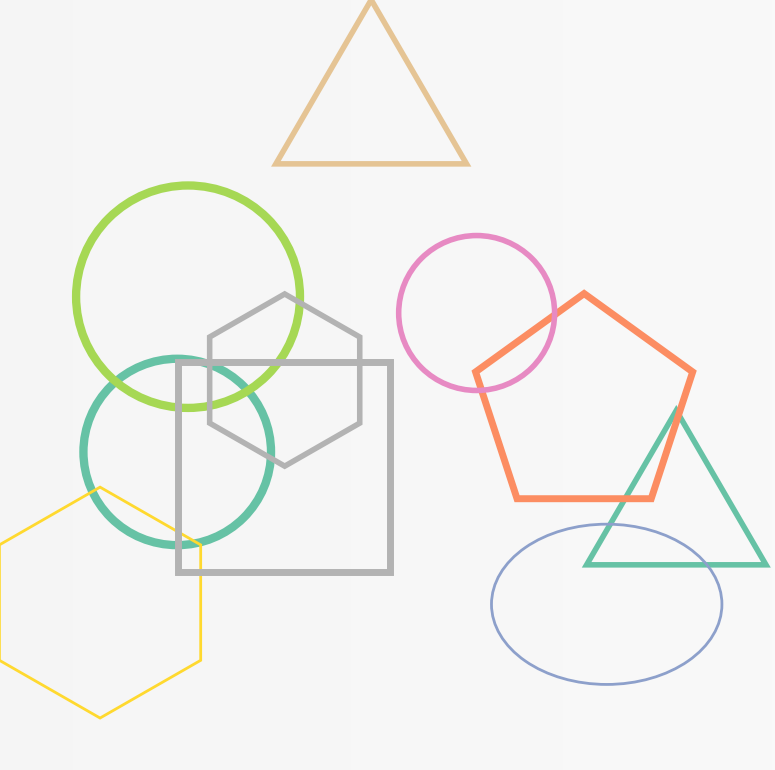[{"shape": "circle", "thickness": 3, "radius": 0.61, "center": [0.229, 0.413]}, {"shape": "triangle", "thickness": 2, "radius": 0.67, "center": [0.873, 0.333]}, {"shape": "pentagon", "thickness": 2.5, "radius": 0.74, "center": [0.754, 0.471]}, {"shape": "oval", "thickness": 1, "radius": 0.74, "center": [0.783, 0.215]}, {"shape": "circle", "thickness": 2, "radius": 0.5, "center": [0.615, 0.593]}, {"shape": "circle", "thickness": 3, "radius": 0.72, "center": [0.243, 0.615]}, {"shape": "hexagon", "thickness": 1, "radius": 0.75, "center": [0.129, 0.217]}, {"shape": "triangle", "thickness": 2, "radius": 0.71, "center": [0.479, 0.858]}, {"shape": "hexagon", "thickness": 2, "radius": 0.56, "center": [0.367, 0.506]}, {"shape": "square", "thickness": 2.5, "radius": 0.68, "center": [0.367, 0.394]}]